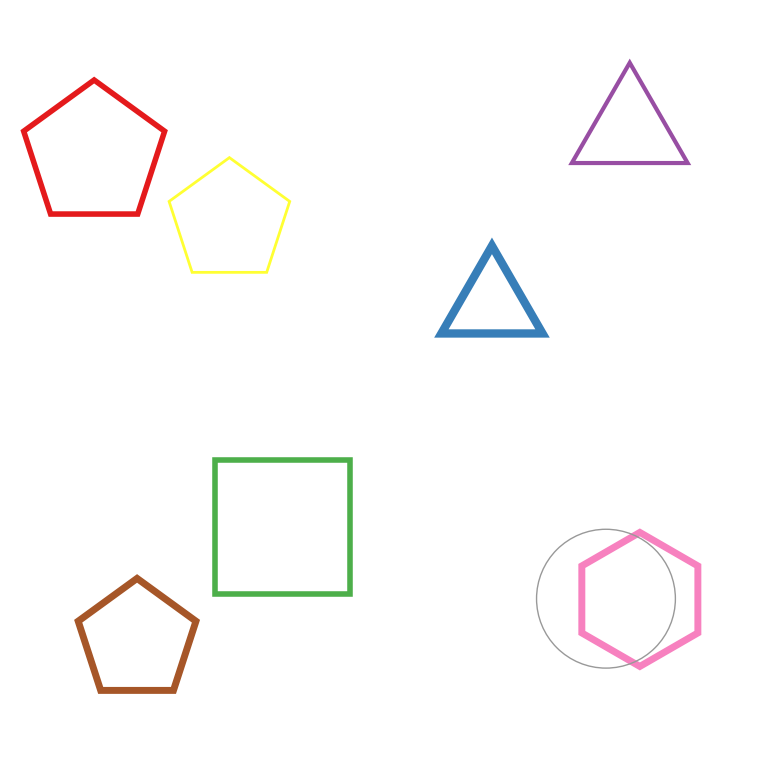[{"shape": "pentagon", "thickness": 2, "radius": 0.48, "center": [0.122, 0.8]}, {"shape": "triangle", "thickness": 3, "radius": 0.38, "center": [0.639, 0.605]}, {"shape": "square", "thickness": 2, "radius": 0.44, "center": [0.367, 0.316]}, {"shape": "triangle", "thickness": 1.5, "radius": 0.43, "center": [0.818, 0.832]}, {"shape": "pentagon", "thickness": 1, "radius": 0.41, "center": [0.298, 0.713]}, {"shape": "pentagon", "thickness": 2.5, "radius": 0.4, "center": [0.178, 0.168]}, {"shape": "hexagon", "thickness": 2.5, "radius": 0.44, "center": [0.831, 0.222]}, {"shape": "circle", "thickness": 0.5, "radius": 0.45, "center": [0.787, 0.222]}]